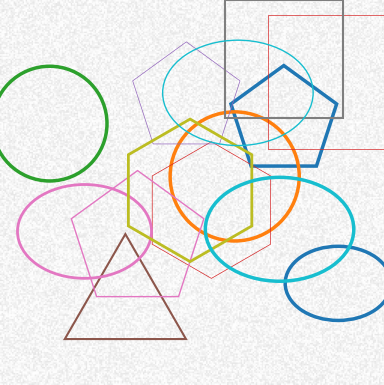[{"shape": "pentagon", "thickness": 2.5, "radius": 0.72, "center": [0.737, 0.685]}, {"shape": "oval", "thickness": 2.5, "radius": 0.69, "center": [0.878, 0.264]}, {"shape": "circle", "thickness": 2.5, "radius": 0.84, "center": [0.61, 0.542]}, {"shape": "circle", "thickness": 2.5, "radius": 0.74, "center": [0.129, 0.679]}, {"shape": "square", "thickness": 0.5, "radius": 0.87, "center": [0.87, 0.788]}, {"shape": "hexagon", "thickness": 0.5, "radius": 0.89, "center": [0.549, 0.454]}, {"shape": "pentagon", "thickness": 0.5, "radius": 0.73, "center": [0.484, 0.745]}, {"shape": "triangle", "thickness": 1.5, "radius": 0.91, "center": [0.326, 0.21]}, {"shape": "oval", "thickness": 2, "radius": 0.87, "center": [0.219, 0.399]}, {"shape": "pentagon", "thickness": 1, "radius": 0.9, "center": [0.357, 0.376]}, {"shape": "square", "thickness": 1.5, "radius": 0.77, "center": [0.738, 0.847]}, {"shape": "hexagon", "thickness": 2, "radius": 0.93, "center": [0.494, 0.506]}, {"shape": "oval", "thickness": 1, "radius": 0.98, "center": [0.618, 0.759]}, {"shape": "oval", "thickness": 2.5, "radius": 0.96, "center": [0.726, 0.404]}]